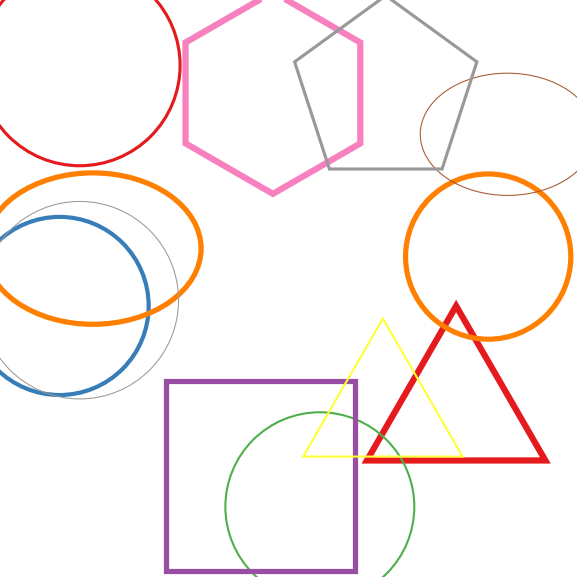[{"shape": "triangle", "thickness": 3, "radius": 0.89, "center": [0.79, 0.291]}, {"shape": "circle", "thickness": 1.5, "radius": 0.87, "center": [0.138, 0.886]}, {"shape": "circle", "thickness": 2, "radius": 0.77, "center": [0.103, 0.469]}, {"shape": "circle", "thickness": 1, "radius": 0.82, "center": [0.554, 0.122]}, {"shape": "square", "thickness": 2.5, "radius": 0.82, "center": [0.451, 0.175]}, {"shape": "circle", "thickness": 2.5, "radius": 0.72, "center": [0.845, 0.555]}, {"shape": "oval", "thickness": 2.5, "radius": 0.94, "center": [0.161, 0.569]}, {"shape": "triangle", "thickness": 1, "radius": 0.8, "center": [0.663, 0.288]}, {"shape": "oval", "thickness": 0.5, "radius": 0.76, "center": [0.879, 0.767]}, {"shape": "hexagon", "thickness": 3, "radius": 0.87, "center": [0.473, 0.838]}, {"shape": "circle", "thickness": 0.5, "radius": 0.85, "center": [0.138, 0.479]}, {"shape": "pentagon", "thickness": 1.5, "radius": 0.83, "center": [0.668, 0.841]}]